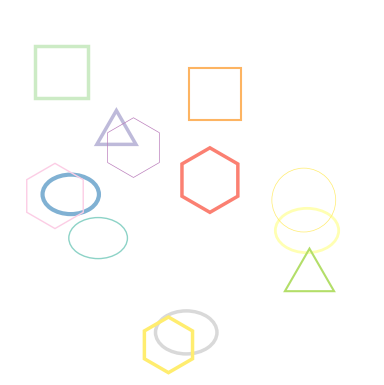[{"shape": "oval", "thickness": 1, "radius": 0.38, "center": [0.255, 0.382]}, {"shape": "oval", "thickness": 2, "radius": 0.41, "center": [0.797, 0.401]}, {"shape": "triangle", "thickness": 2.5, "radius": 0.29, "center": [0.302, 0.654]}, {"shape": "hexagon", "thickness": 2.5, "radius": 0.42, "center": [0.545, 0.532]}, {"shape": "oval", "thickness": 3, "radius": 0.37, "center": [0.184, 0.495]}, {"shape": "square", "thickness": 1.5, "radius": 0.34, "center": [0.559, 0.757]}, {"shape": "triangle", "thickness": 1.5, "radius": 0.37, "center": [0.804, 0.281]}, {"shape": "hexagon", "thickness": 1, "radius": 0.42, "center": [0.143, 0.491]}, {"shape": "oval", "thickness": 2.5, "radius": 0.4, "center": [0.484, 0.137]}, {"shape": "hexagon", "thickness": 0.5, "radius": 0.39, "center": [0.347, 0.617]}, {"shape": "square", "thickness": 2.5, "radius": 0.34, "center": [0.16, 0.813]}, {"shape": "circle", "thickness": 0.5, "radius": 0.41, "center": [0.789, 0.48]}, {"shape": "hexagon", "thickness": 2.5, "radius": 0.36, "center": [0.438, 0.104]}]